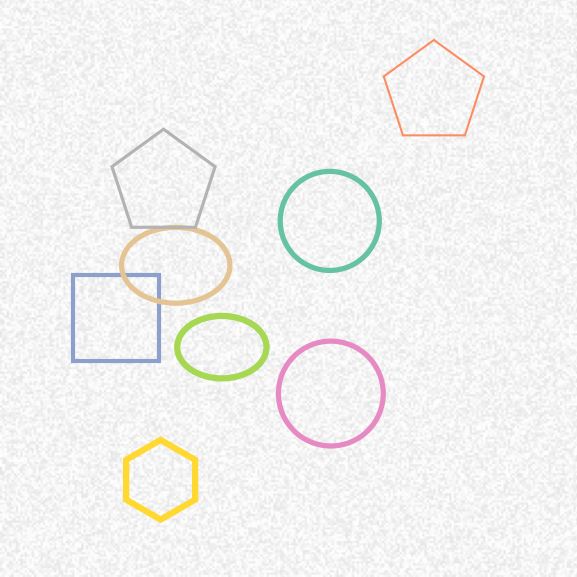[{"shape": "circle", "thickness": 2.5, "radius": 0.43, "center": [0.571, 0.617]}, {"shape": "pentagon", "thickness": 1, "radius": 0.46, "center": [0.751, 0.839]}, {"shape": "square", "thickness": 2, "radius": 0.37, "center": [0.201, 0.449]}, {"shape": "circle", "thickness": 2.5, "radius": 0.45, "center": [0.573, 0.318]}, {"shape": "oval", "thickness": 3, "radius": 0.39, "center": [0.384, 0.398]}, {"shape": "hexagon", "thickness": 3, "radius": 0.34, "center": [0.278, 0.168]}, {"shape": "oval", "thickness": 2.5, "radius": 0.47, "center": [0.304, 0.54]}, {"shape": "pentagon", "thickness": 1.5, "radius": 0.47, "center": [0.283, 0.682]}]